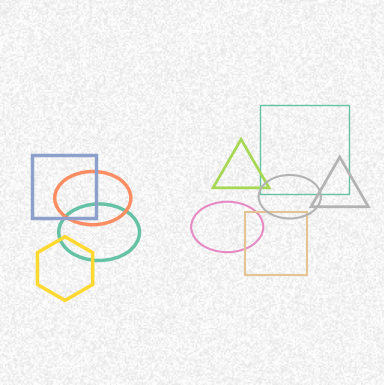[{"shape": "oval", "thickness": 2.5, "radius": 0.52, "center": [0.257, 0.397]}, {"shape": "square", "thickness": 1, "radius": 0.58, "center": [0.791, 0.612]}, {"shape": "oval", "thickness": 2.5, "radius": 0.49, "center": [0.241, 0.485]}, {"shape": "square", "thickness": 2.5, "radius": 0.41, "center": [0.166, 0.515]}, {"shape": "oval", "thickness": 1.5, "radius": 0.47, "center": [0.59, 0.411]}, {"shape": "triangle", "thickness": 2, "radius": 0.42, "center": [0.626, 0.554]}, {"shape": "hexagon", "thickness": 2.5, "radius": 0.41, "center": [0.169, 0.302]}, {"shape": "square", "thickness": 1.5, "radius": 0.4, "center": [0.717, 0.368]}, {"shape": "oval", "thickness": 1.5, "radius": 0.4, "center": [0.753, 0.489]}, {"shape": "triangle", "thickness": 2, "radius": 0.43, "center": [0.882, 0.506]}]